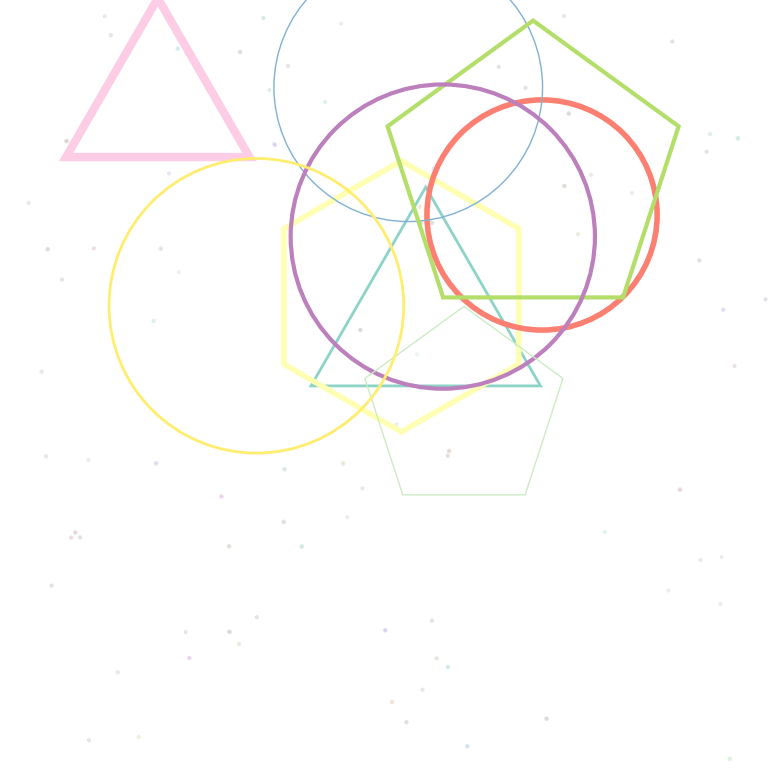[{"shape": "triangle", "thickness": 1, "radius": 0.86, "center": [0.553, 0.585]}, {"shape": "hexagon", "thickness": 2, "radius": 0.88, "center": [0.521, 0.615]}, {"shape": "circle", "thickness": 2, "radius": 0.75, "center": [0.704, 0.721]}, {"shape": "circle", "thickness": 0.5, "radius": 0.87, "center": [0.53, 0.887]}, {"shape": "pentagon", "thickness": 1.5, "radius": 0.99, "center": [0.692, 0.775]}, {"shape": "triangle", "thickness": 3, "radius": 0.69, "center": [0.205, 0.865]}, {"shape": "circle", "thickness": 1.5, "radius": 0.99, "center": [0.575, 0.693]}, {"shape": "pentagon", "thickness": 0.5, "radius": 0.68, "center": [0.603, 0.467]}, {"shape": "circle", "thickness": 1, "radius": 0.96, "center": [0.333, 0.603]}]